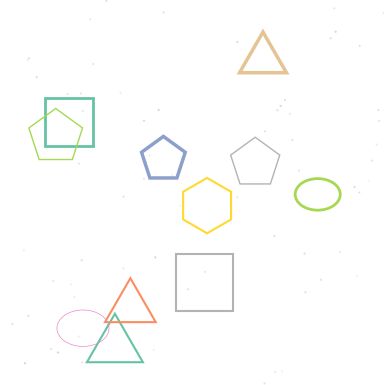[{"shape": "square", "thickness": 2, "radius": 0.31, "center": [0.178, 0.684]}, {"shape": "triangle", "thickness": 1.5, "radius": 0.42, "center": [0.298, 0.101]}, {"shape": "triangle", "thickness": 1.5, "radius": 0.38, "center": [0.339, 0.201]}, {"shape": "pentagon", "thickness": 2.5, "radius": 0.3, "center": [0.424, 0.586]}, {"shape": "oval", "thickness": 0.5, "radius": 0.34, "center": [0.216, 0.147]}, {"shape": "pentagon", "thickness": 1, "radius": 0.37, "center": [0.145, 0.645]}, {"shape": "oval", "thickness": 2, "radius": 0.29, "center": [0.825, 0.495]}, {"shape": "hexagon", "thickness": 1.5, "radius": 0.36, "center": [0.538, 0.466]}, {"shape": "triangle", "thickness": 2.5, "radius": 0.35, "center": [0.683, 0.846]}, {"shape": "pentagon", "thickness": 1, "radius": 0.34, "center": [0.663, 0.576]}, {"shape": "square", "thickness": 1.5, "radius": 0.37, "center": [0.532, 0.267]}]